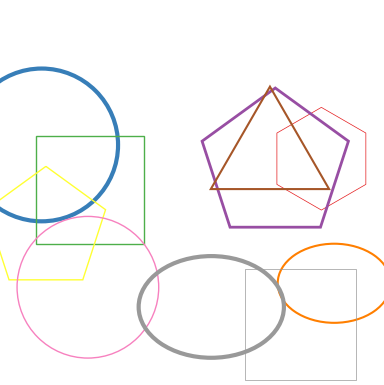[{"shape": "hexagon", "thickness": 0.5, "radius": 0.67, "center": [0.835, 0.588]}, {"shape": "circle", "thickness": 3, "radius": 0.99, "center": [0.108, 0.624]}, {"shape": "square", "thickness": 1, "radius": 0.7, "center": [0.234, 0.507]}, {"shape": "pentagon", "thickness": 2, "radius": 1.0, "center": [0.715, 0.572]}, {"shape": "oval", "thickness": 1.5, "radius": 0.73, "center": [0.868, 0.264]}, {"shape": "pentagon", "thickness": 1, "radius": 0.81, "center": [0.119, 0.405]}, {"shape": "triangle", "thickness": 1.5, "radius": 0.89, "center": [0.701, 0.598]}, {"shape": "circle", "thickness": 1, "radius": 0.92, "center": [0.228, 0.254]}, {"shape": "oval", "thickness": 3, "radius": 0.94, "center": [0.549, 0.203]}, {"shape": "square", "thickness": 0.5, "radius": 0.72, "center": [0.78, 0.157]}]